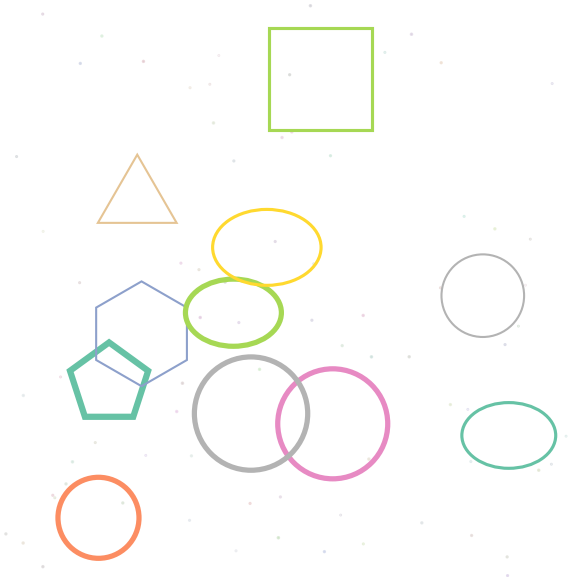[{"shape": "pentagon", "thickness": 3, "radius": 0.36, "center": [0.189, 0.335]}, {"shape": "oval", "thickness": 1.5, "radius": 0.41, "center": [0.881, 0.245]}, {"shape": "circle", "thickness": 2.5, "radius": 0.35, "center": [0.171, 0.103]}, {"shape": "hexagon", "thickness": 1, "radius": 0.45, "center": [0.245, 0.421]}, {"shape": "circle", "thickness": 2.5, "radius": 0.48, "center": [0.576, 0.265]}, {"shape": "square", "thickness": 1.5, "radius": 0.44, "center": [0.555, 0.862]}, {"shape": "oval", "thickness": 2.5, "radius": 0.42, "center": [0.404, 0.458]}, {"shape": "oval", "thickness": 1.5, "radius": 0.47, "center": [0.462, 0.571]}, {"shape": "triangle", "thickness": 1, "radius": 0.39, "center": [0.238, 0.653]}, {"shape": "circle", "thickness": 1, "radius": 0.36, "center": [0.836, 0.487]}, {"shape": "circle", "thickness": 2.5, "radius": 0.49, "center": [0.435, 0.283]}]